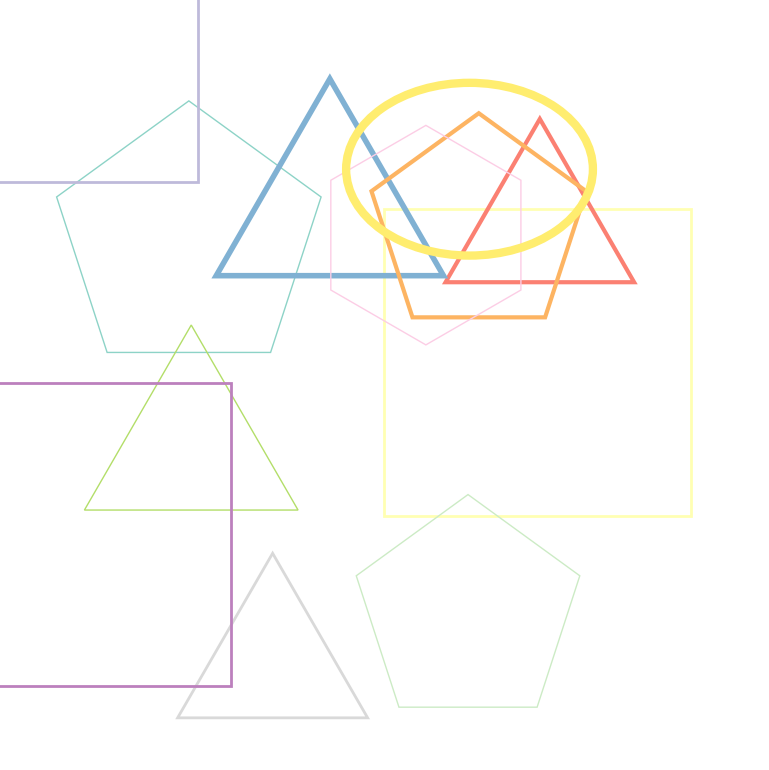[{"shape": "pentagon", "thickness": 0.5, "radius": 0.9, "center": [0.245, 0.688]}, {"shape": "square", "thickness": 1, "radius": 0.99, "center": [0.698, 0.529]}, {"shape": "square", "thickness": 1, "radius": 0.68, "center": [0.121, 0.9]}, {"shape": "triangle", "thickness": 1.5, "radius": 0.71, "center": [0.701, 0.704]}, {"shape": "triangle", "thickness": 2, "radius": 0.85, "center": [0.428, 0.727]}, {"shape": "pentagon", "thickness": 1.5, "radius": 0.73, "center": [0.622, 0.706]}, {"shape": "triangle", "thickness": 0.5, "radius": 0.8, "center": [0.248, 0.418]}, {"shape": "hexagon", "thickness": 0.5, "radius": 0.71, "center": [0.553, 0.695]}, {"shape": "triangle", "thickness": 1, "radius": 0.71, "center": [0.354, 0.139]}, {"shape": "square", "thickness": 1, "radius": 0.98, "center": [0.104, 0.306]}, {"shape": "pentagon", "thickness": 0.5, "radius": 0.76, "center": [0.608, 0.205]}, {"shape": "oval", "thickness": 3, "radius": 0.8, "center": [0.61, 0.78]}]